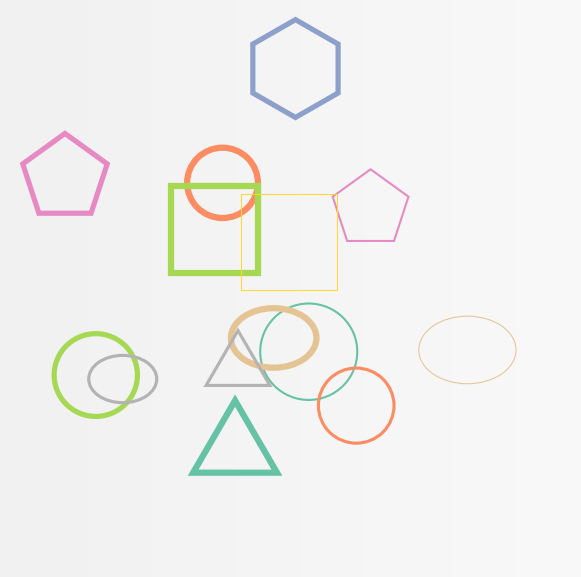[{"shape": "circle", "thickness": 1, "radius": 0.42, "center": [0.531, 0.39]}, {"shape": "triangle", "thickness": 3, "radius": 0.42, "center": [0.404, 0.222]}, {"shape": "circle", "thickness": 3, "radius": 0.3, "center": [0.383, 0.683]}, {"shape": "circle", "thickness": 1.5, "radius": 0.33, "center": [0.613, 0.297]}, {"shape": "hexagon", "thickness": 2.5, "radius": 0.42, "center": [0.508, 0.88]}, {"shape": "pentagon", "thickness": 2.5, "radius": 0.38, "center": [0.112, 0.692]}, {"shape": "pentagon", "thickness": 1, "radius": 0.34, "center": [0.638, 0.637]}, {"shape": "square", "thickness": 3, "radius": 0.38, "center": [0.369, 0.602]}, {"shape": "circle", "thickness": 2.5, "radius": 0.36, "center": [0.165, 0.35]}, {"shape": "square", "thickness": 0.5, "radius": 0.41, "center": [0.498, 0.58]}, {"shape": "oval", "thickness": 0.5, "radius": 0.42, "center": [0.804, 0.393]}, {"shape": "oval", "thickness": 3, "radius": 0.37, "center": [0.471, 0.414]}, {"shape": "triangle", "thickness": 1.5, "radius": 0.32, "center": [0.409, 0.363]}, {"shape": "oval", "thickness": 1.5, "radius": 0.29, "center": [0.211, 0.343]}]